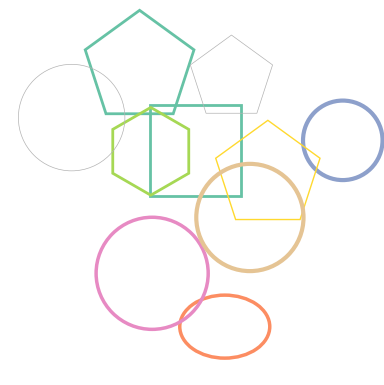[{"shape": "square", "thickness": 2, "radius": 0.59, "center": [0.508, 0.609]}, {"shape": "pentagon", "thickness": 2, "radius": 0.74, "center": [0.363, 0.825]}, {"shape": "oval", "thickness": 2.5, "radius": 0.58, "center": [0.584, 0.152]}, {"shape": "circle", "thickness": 3, "radius": 0.52, "center": [0.89, 0.636]}, {"shape": "circle", "thickness": 2.5, "radius": 0.73, "center": [0.395, 0.29]}, {"shape": "hexagon", "thickness": 2, "radius": 0.57, "center": [0.392, 0.607]}, {"shape": "pentagon", "thickness": 1, "radius": 0.71, "center": [0.696, 0.545]}, {"shape": "circle", "thickness": 3, "radius": 0.7, "center": [0.649, 0.435]}, {"shape": "pentagon", "thickness": 0.5, "radius": 0.56, "center": [0.601, 0.797]}, {"shape": "circle", "thickness": 0.5, "radius": 0.69, "center": [0.186, 0.695]}]